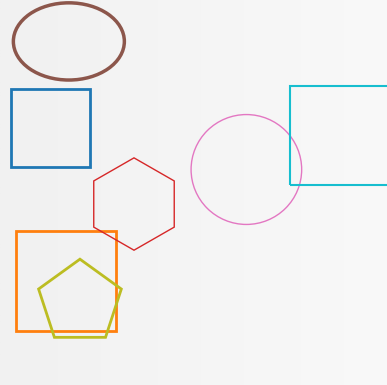[{"shape": "square", "thickness": 2, "radius": 0.5, "center": [0.13, 0.668]}, {"shape": "square", "thickness": 2, "radius": 0.65, "center": [0.169, 0.271]}, {"shape": "hexagon", "thickness": 1, "radius": 0.6, "center": [0.346, 0.47]}, {"shape": "oval", "thickness": 2.5, "radius": 0.72, "center": [0.178, 0.892]}, {"shape": "circle", "thickness": 1, "radius": 0.71, "center": [0.636, 0.56]}, {"shape": "pentagon", "thickness": 2, "radius": 0.56, "center": [0.206, 0.215]}, {"shape": "square", "thickness": 1.5, "radius": 0.64, "center": [0.877, 0.648]}]